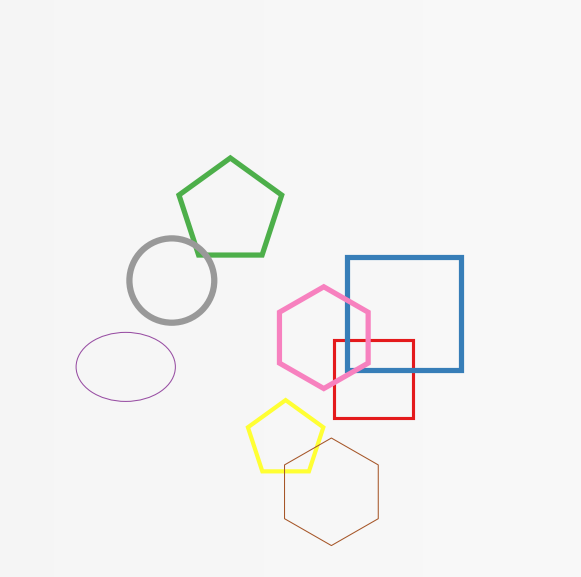[{"shape": "square", "thickness": 1.5, "radius": 0.34, "center": [0.643, 0.343]}, {"shape": "square", "thickness": 2.5, "radius": 0.49, "center": [0.695, 0.456]}, {"shape": "pentagon", "thickness": 2.5, "radius": 0.46, "center": [0.396, 0.633]}, {"shape": "oval", "thickness": 0.5, "radius": 0.43, "center": [0.216, 0.364]}, {"shape": "pentagon", "thickness": 2, "radius": 0.34, "center": [0.491, 0.238]}, {"shape": "hexagon", "thickness": 0.5, "radius": 0.47, "center": [0.57, 0.148]}, {"shape": "hexagon", "thickness": 2.5, "radius": 0.44, "center": [0.557, 0.414]}, {"shape": "circle", "thickness": 3, "radius": 0.36, "center": [0.296, 0.513]}]